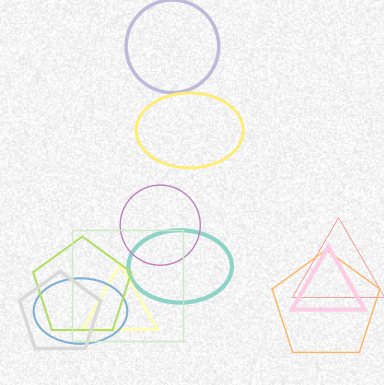[{"shape": "oval", "thickness": 3, "radius": 0.67, "center": [0.468, 0.308]}, {"shape": "triangle", "thickness": 2, "radius": 0.56, "center": [0.312, 0.201]}, {"shape": "circle", "thickness": 2.5, "radius": 0.6, "center": [0.448, 0.88]}, {"shape": "triangle", "thickness": 0.5, "radius": 0.69, "center": [0.879, 0.297]}, {"shape": "oval", "thickness": 1.5, "radius": 0.61, "center": [0.209, 0.192]}, {"shape": "pentagon", "thickness": 1, "radius": 0.74, "center": [0.847, 0.204]}, {"shape": "pentagon", "thickness": 1.5, "radius": 0.67, "center": [0.214, 0.251]}, {"shape": "triangle", "thickness": 3, "radius": 0.54, "center": [0.853, 0.251]}, {"shape": "pentagon", "thickness": 2.5, "radius": 0.55, "center": [0.156, 0.184]}, {"shape": "circle", "thickness": 1, "radius": 0.52, "center": [0.416, 0.415]}, {"shape": "square", "thickness": 1, "radius": 0.72, "center": [0.331, 0.259]}, {"shape": "oval", "thickness": 2, "radius": 0.7, "center": [0.493, 0.661]}]